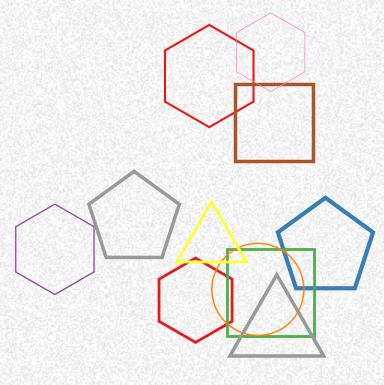[{"shape": "hexagon", "thickness": 2, "radius": 0.55, "center": [0.508, 0.22]}, {"shape": "hexagon", "thickness": 1.5, "radius": 0.66, "center": [0.544, 0.802]}, {"shape": "pentagon", "thickness": 3, "radius": 0.65, "center": [0.845, 0.356]}, {"shape": "square", "thickness": 2, "radius": 0.57, "center": [0.702, 0.24]}, {"shape": "hexagon", "thickness": 1, "radius": 0.59, "center": [0.143, 0.352]}, {"shape": "circle", "thickness": 1, "radius": 0.6, "center": [0.67, 0.248]}, {"shape": "triangle", "thickness": 2, "radius": 0.52, "center": [0.549, 0.372]}, {"shape": "square", "thickness": 2.5, "radius": 0.5, "center": [0.712, 0.682]}, {"shape": "hexagon", "thickness": 0.5, "radius": 0.51, "center": [0.703, 0.865]}, {"shape": "pentagon", "thickness": 2.5, "radius": 0.62, "center": [0.348, 0.431]}, {"shape": "triangle", "thickness": 2.5, "radius": 0.7, "center": [0.719, 0.146]}]